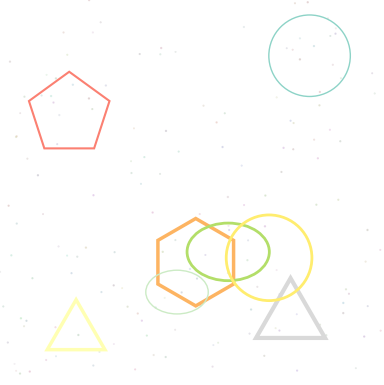[{"shape": "circle", "thickness": 1, "radius": 0.53, "center": [0.804, 0.855]}, {"shape": "triangle", "thickness": 2.5, "radius": 0.43, "center": [0.198, 0.135]}, {"shape": "pentagon", "thickness": 1.5, "radius": 0.55, "center": [0.18, 0.704]}, {"shape": "hexagon", "thickness": 2.5, "radius": 0.57, "center": [0.508, 0.319]}, {"shape": "oval", "thickness": 2, "radius": 0.53, "center": [0.593, 0.346]}, {"shape": "triangle", "thickness": 3, "radius": 0.52, "center": [0.755, 0.174]}, {"shape": "oval", "thickness": 1, "radius": 0.41, "center": [0.46, 0.241]}, {"shape": "circle", "thickness": 2, "radius": 0.56, "center": [0.699, 0.33]}]